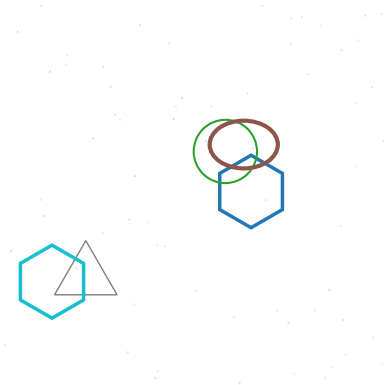[{"shape": "hexagon", "thickness": 2.5, "radius": 0.47, "center": [0.652, 0.503]}, {"shape": "circle", "thickness": 1.5, "radius": 0.41, "center": [0.585, 0.607]}, {"shape": "oval", "thickness": 3, "radius": 0.44, "center": [0.633, 0.625]}, {"shape": "triangle", "thickness": 1, "radius": 0.47, "center": [0.223, 0.281]}, {"shape": "hexagon", "thickness": 2.5, "radius": 0.47, "center": [0.135, 0.268]}]